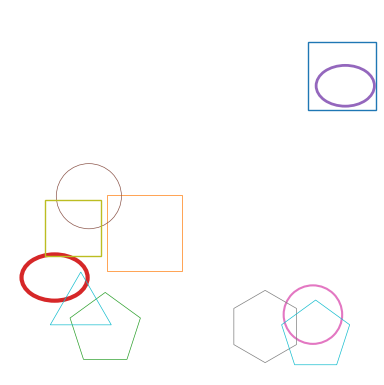[{"shape": "square", "thickness": 1, "radius": 0.44, "center": [0.888, 0.802]}, {"shape": "square", "thickness": 0.5, "radius": 0.49, "center": [0.375, 0.395]}, {"shape": "pentagon", "thickness": 0.5, "radius": 0.48, "center": [0.273, 0.144]}, {"shape": "oval", "thickness": 3, "radius": 0.43, "center": [0.142, 0.279]}, {"shape": "oval", "thickness": 2, "radius": 0.38, "center": [0.897, 0.777]}, {"shape": "circle", "thickness": 0.5, "radius": 0.42, "center": [0.231, 0.49]}, {"shape": "circle", "thickness": 1.5, "radius": 0.38, "center": [0.813, 0.183]}, {"shape": "hexagon", "thickness": 0.5, "radius": 0.47, "center": [0.689, 0.152]}, {"shape": "square", "thickness": 1, "radius": 0.37, "center": [0.19, 0.408]}, {"shape": "pentagon", "thickness": 0.5, "radius": 0.46, "center": [0.82, 0.128]}, {"shape": "triangle", "thickness": 0.5, "radius": 0.46, "center": [0.21, 0.202]}]